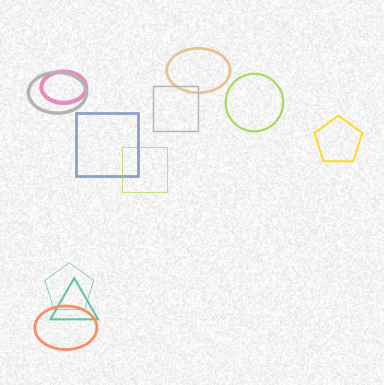[{"shape": "pentagon", "thickness": 0.5, "radius": 0.33, "center": [0.18, 0.251]}, {"shape": "triangle", "thickness": 1.5, "radius": 0.36, "center": [0.193, 0.206]}, {"shape": "oval", "thickness": 2, "radius": 0.4, "center": [0.171, 0.149]}, {"shape": "square", "thickness": 2, "radius": 0.4, "center": [0.278, 0.625]}, {"shape": "oval", "thickness": 3, "radius": 0.29, "center": [0.166, 0.773]}, {"shape": "square", "thickness": 0.5, "radius": 0.29, "center": [0.375, 0.559]}, {"shape": "circle", "thickness": 1.5, "radius": 0.37, "center": [0.661, 0.734]}, {"shape": "pentagon", "thickness": 1.5, "radius": 0.33, "center": [0.879, 0.634]}, {"shape": "oval", "thickness": 2, "radius": 0.41, "center": [0.515, 0.817]}, {"shape": "oval", "thickness": 2.5, "radius": 0.38, "center": [0.149, 0.759]}, {"shape": "square", "thickness": 1, "radius": 0.29, "center": [0.456, 0.718]}]